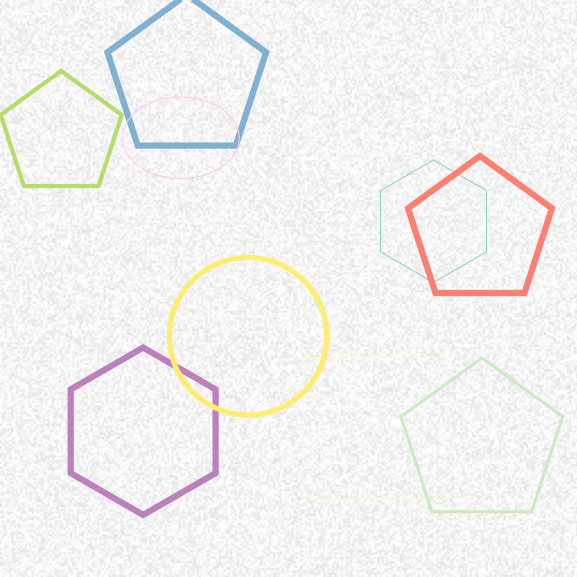[{"shape": "hexagon", "thickness": 0.5, "radius": 0.53, "center": [0.751, 0.616]}, {"shape": "square", "thickness": 0.5, "radius": 0.62, "center": [0.648, 0.258]}, {"shape": "pentagon", "thickness": 3, "radius": 0.66, "center": [0.831, 0.598]}, {"shape": "pentagon", "thickness": 3, "radius": 0.72, "center": [0.323, 0.864]}, {"shape": "pentagon", "thickness": 2, "radius": 0.55, "center": [0.106, 0.766]}, {"shape": "oval", "thickness": 0.5, "radius": 0.5, "center": [0.313, 0.761]}, {"shape": "hexagon", "thickness": 3, "radius": 0.72, "center": [0.248, 0.252]}, {"shape": "pentagon", "thickness": 1.5, "radius": 0.74, "center": [0.834, 0.232]}, {"shape": "circle", "thickness": 2.5, "radius": 0.68, "center": [0.43, 0.417]}]